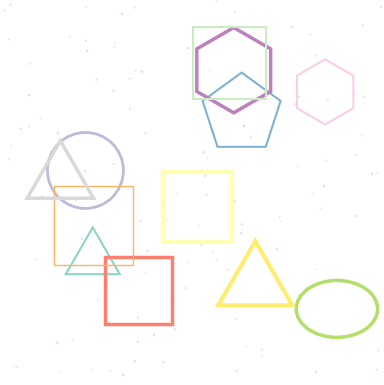[{"shape": "triangle", "thickness": 1.5, "radius": 0.41, "center": [0.241, 0.328]}, {"shape": "square", "thickness": 3, "radius": 0.45, "center": [0.513, 0.463]}, {"shape": "circle", "thickness": 2, "radius": 0.49, "center": [0.222, 0.557]}, {"shape": "square", "thickness": 2.5, "radius": 0.44, "center": [0.359, 0.246]}, {"shape": "pentagon", "thickness": 1.5, "radius": 0.53, "center": [0.628, 0.705]}, {"shape": "square", "thickness": 1, "radius": 0.51, "center": [0.242, 0.414]}, {"shape": "oval", "thickness": 2.5, "radius": 0.53, "center": [0.875, 0.198]}, {"shape": "hexagon", "thickness": 1.5, "radius": 0.42, "center": [0.845, 0.761]}, {"shape": "triangle", "thickness": 2.5, "radius": 0.5, "center": [0.157, 0.535]}, {"shape": "hexagon", "thickness": 2.5, "radius": 0.55, "center": [0.607, 0.818]}, {"shape": "square", "thickness": 1.5, "radius": 0.47, "center": [0.597, 0.836]}, {"shape": "triangle", "thickness": 3, "radius": 0.56, "center": [0.663, 0.263]}]